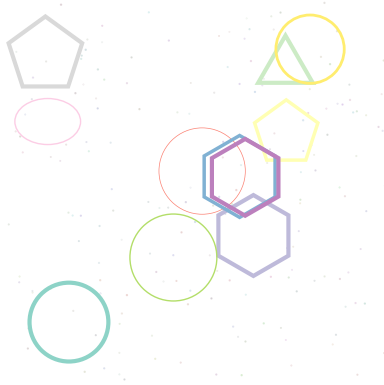[{"shape": "circle", "thickness": 3, "radius": 0.51, "center": [0.179, 0.163]}, {"shape": "pentagon", "thickness": 2.5, "radius": 0.43, "center": [0.743, 0.654]}, {"shape": "hexagon", "thickness": 3, "radius": 0.53, "center": [0.658, 0.388]}, {"shape": "circle", "thickness": 0.5, "radius": 0.56, "center": [0.525, 0.556]}, {"shape": "hexagon", "thickness": 2.5, "radius": 0.53, "center": [0.622, 0.542]}, {"shape": "circle", "thickness": 1, "radius": 0.56, "center": [0.45, 0.331]}, {"shape": "oval", "thickness": 1, "radius": 0.43, "center": [0.124, 0.684]}, {"shape": "pentagon", "thickness": 3, "radius": 0.5, "center": [0.118, 0.857]}, {"shape": "hexagon", "thickness": 3, "radius": 0.5, "center": [0.637, 0.539]}, {"shape": "triangle", "thickness": 3, "radius": 0.41, "center": [0.741, 0.826]}, {"shape": "circle", "thickness": 2, "radius": 0.44, "center": [0.805, 0.872]}]